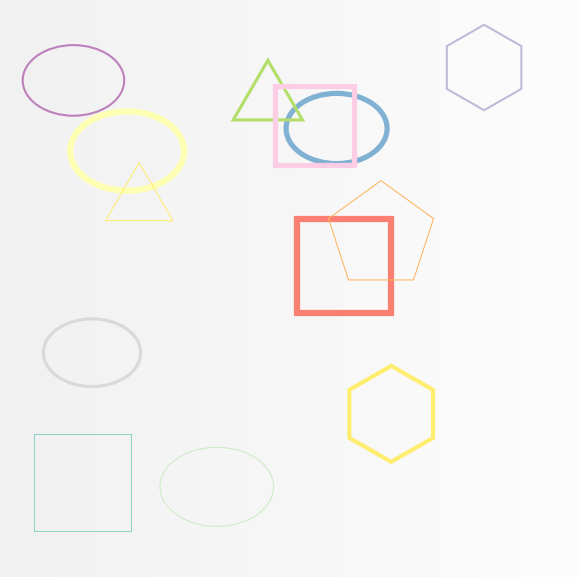[{"shape": "square", "thickness": 0.5, "radius": 0.42, "center": [0.142, 0.164]}, {"shape": "oval", "thickness": 3, "radius": 0.49, "center": [0.219, 0.738]}, {"shape": "hexagon", "thickness": 1, "radius": 0.37, "center": [0.833, 0.882]}, {"shape": "square", "thickness": 3, "radius": 0.4, "center": [0.592, 0.539]}, {"shape": "oval", "thickness": 2.5, "radius": 0.43, "center": [0.579, 0.777]}, {"shape": "pentagon", "thickness": 0.5, "radius": 0.48, "center": [0.656, 0.591]}, {"shape": "triangle", "thickness": 1.5, "radius": 0.34, "center": [0.461, 0.826]}, {"shape": "square", "thickness": 2.5, "radius": 0.34, "center": [0.542, 0.782]}, {"shape": "oval", "thickness": 1.5, "radius": 0.42, "center": [0.158, 0.388]}, {"shape": "oval", "thickness": 1, "radius": 0.44, "center": [0.126, 0.86]}, {"shape": "oval", "thickness": 0.5, "radius": 0.49, "center": [0.373, 0.156]}, {"shape": "triangle", "thickness": 0.5, "radius": 0.33, "center": [0.24, 0.651]}, {"shape": "hexagon", "thickness": 2, "radius": 0.42, "center": [0.673, 0.282]}]